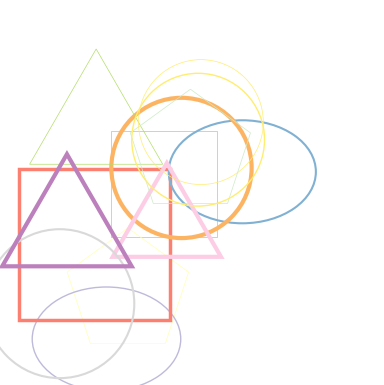[{"shape": "square", "thickness": 0.5, "radius": 0.69, "center": [0.426, 0.522]}, {"shape": "pentagon", "thickness": 0.5, "radius": 0.83, "center": [0.332, 0.242]}, {"shape": "oval", "thickness": 1, "radius": 0.96, "center": [0.277, 0.12]}, {"shape": "square", "thickness": 2.5, "radius": 0.98, "center": [0.246, 0.366]}, {"shape": "oval", "thickness": 1.5, "radius": 0.96, "center": [0.629, 0.554]}, {"shape": "circle", "thickness": 3, "radius": 0.91, "center": [0.471, 0.564]}, {"shape": "triangle", "thickness": 0.5, "radius": 1.0, "center": [0.25, 0.673]}, {"shape": "triangle", "thickness": 3, "radius": 0.81, "center": [0.433, 0.414]}, {"shape": "circle", "thickness": 1.5, "radius": 0.97, "center": [0.155, 0.211]}, {"shape": "triangle", "thickness": 3, "radius": 0.97, "center": [0.174, 0.405]}, {"shape": "pentagon", "thickness": 0.5, "radius": 0.82, "center": [0.495, 0.604]}, {"shape": "circle", "thickness": 0.5, "radius": 0.81, "center": [0.522, 0.683]}, {"shape": "circle", "thickness": 1, "radius": 0.86, "center": [0.515, 0.637]}]